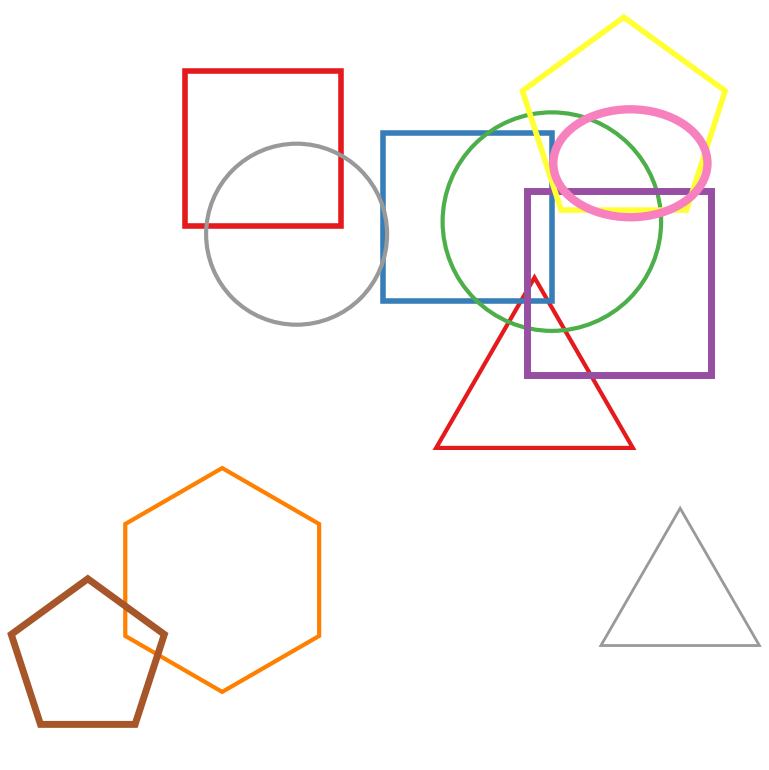[{"shape": "triangle", "thickness": 1.5, "radius": 0.74, "center": [0.694, 0.492]}, {"shape": "square", "thickness": 2, "radius": 0.51, "center": [0.342, 0.807]}, {"shape": "square", "thickness": 2, "radius": 0.55, "center": [0.607, 0.719]}, {"shape": "circle", "thickness": 1.5, "radius": 0.71, "center": [0.717, 0.712]}, {"shape": "square", "thickness": 2.5, "radius": 0.6, "center": [0.804, 0.633]}, {"shape": "hexagon", "thickness": 1.5, "radius": 0.73, "center": [0.289, 0.247]}, {"shape": "pentagon", "thickness": 2, "radius": 0.69, "center": [0.81, 0.839]}, {"shape": "pentagon", "thickness": 2.5, "radius": 0.52, "center": [0.114, 0.144]}, {"shape": "oval", "thickness": 3, "radius": 0.5, "center": [0.819, 0.788]}, {"shape": "circle", "thickness": 1.5, "radius": 0.59, "center": [0.385, 0.696]}, {"shape": "triangle", "thickness": 1, "radius": 0.59, "center": [0.883, 0.221]}]